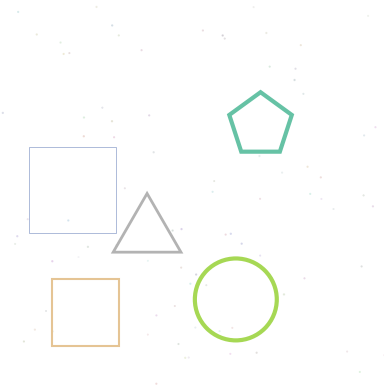[{"shape": "pentagon", "thickness": 3, "radius": 0.43, "center": [0.677, 0.675]}, {"shape": "square", "thickness": 0.5, "radius": 0.56, "center": [0.188, 0.506]}, {"shape": "circle", "thickness": 3, "radius": 0.53, "center": [0.613, 0.222]}, {"shape": "square", "thickness": 1.5, "radius": 0.43, "center": [0.222, 0.188]}, {"shape": "triangle", "thickness": 2, "radius": 0.51, "center": [0.382, 0.396]}]